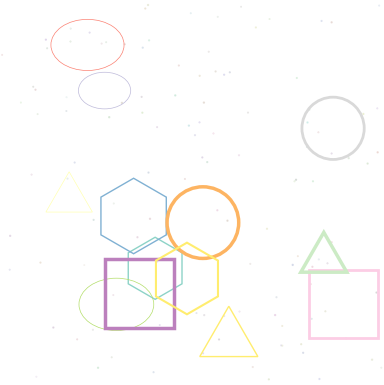[{"shape": "hexagon", "thickness": 1, "radius": 0.4, "center": [0.403, 0.303]}, {"shape": "triangle", "thickness": 0.5, "radius": 0.35, "center": [0.18, 0.484]}, {"shape": "oval", "thickness": 0.5, "radius": 0.34, "center": [0.272, 0.765]}, {"shape": "oval", "thickness": 0.5, "radius": 0.47, "center": [0.227, 0.883]}, {"shape": "hexagon", "thickness": 1, "radius": 0.49, "center": [0.347, 0.439]}, {"shape": "circle", "thickness": 2.5, "radius": 0.47, "center": [0.527, 0.422]}, {"shape": "oval", "thickness": 0.5, "radius": 0.49, "center": [0.302, 0.209]}, {"shape": "square", "thickness": 2, "radius": 0.45, "center": [0.891, 0.21]}, {"shape": "circle", "thickness": 2, "radius": 0.4, "center": [0.865, 0.667]}, {"shape": "square", "thickness": 2.5, "radius": 0.45, "center": [0.363, 0.238]}, {"shape": "triangle", "thickness": 2.5, "radius": 0.34, "center": [0.841, 0.327]}, {"shape": "hexagon", "thickness": 1.5, "radius": 0.47, "center": [0.486, 0.277]}, {"shape": "triangle", "thickness": 1, "radius": 0.44, "center": [0.594, 0.117]}]